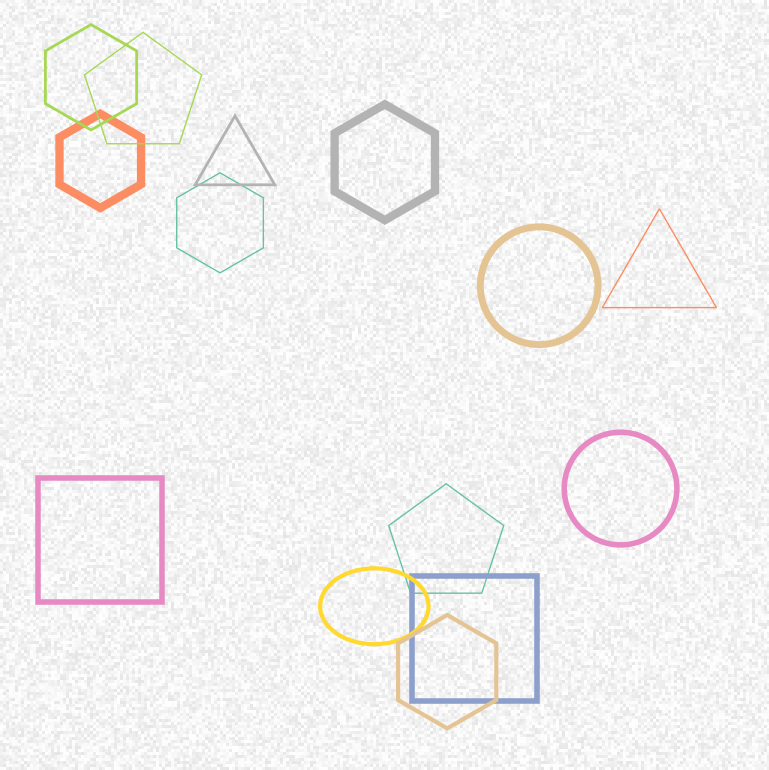[{"shape": "hexagon", "thickness": 0.5, "radius": 0.32, "center": [0.286, 0.711]}, {"shape": "pentagon", "thickness": 0.5, "radius": 0.39, "center": [0.579, 0.293]}, {"shape": "triangle", "thickness": 0.5, "radius": 0.43, "center": [0.856, 0.643]}, {"shape": "hexagon", "thickness": 3, "radius": 0.31, "center": [0.13, 0.791]}, {"shape": "square", "thickness": 2, "radius": 0.41, "center": [0.616, 0.171]}, {"shape": "square", "thickness": 2, "radius": 0.4, "center": [0.13, 0.299]}, {"shape": "circle", "thickness": 2, "radius": 0.37, "center": [0.806, 0.365]}, {"shape": "pentagon", "thickness": 0.5, "radius": 0.4, "center": [0.186, 0.878]}, {"shape": "hexagon", "thickness": 1, "radius": 0.34, "center": [0.118, 0.9]}, {"shape": "oval", "thickness": 1.5, "radius": 0.35, "center": [0.486, 0.213]}, {"shape": "hexagon", "thickness": 1.5, "radius": 0.37, "center": [0.581, 0.128]}, {"shape": "circle", "thickness": 2.5, "radius": 0.38, "center": [0.7, 0.629]}, {"shape": "hexagon", "thickness": 3, "radius": 0.38, "center": [0.5, 0.789]}, {"shape": "triangle", "thickness": 1, "radius": 0.3, "center": [0.305, 0.79]}]